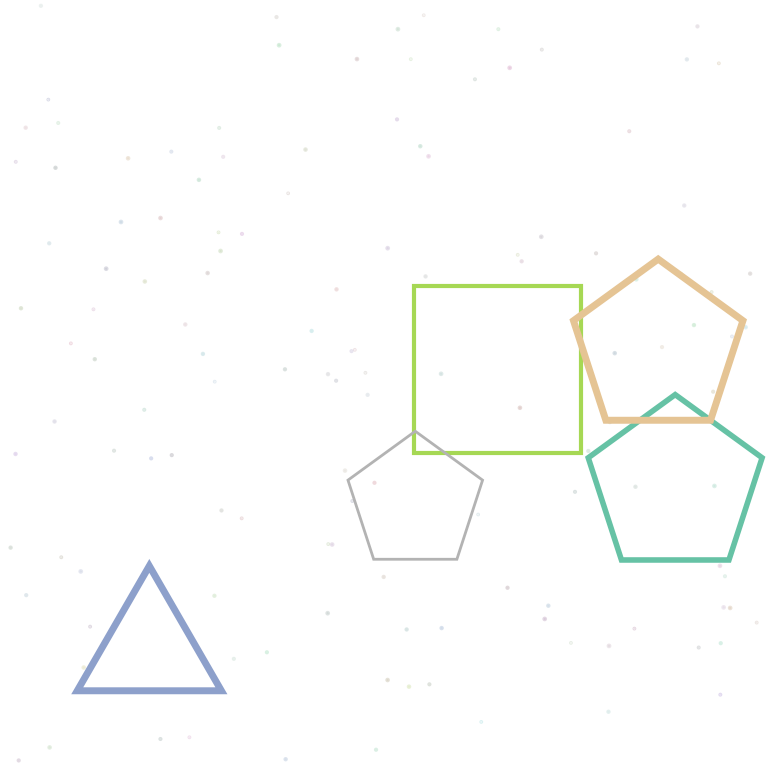[{"shape": "pentagon", "thickness": 2, "radius": 0.59, "center": [0.877, 0.369]}, {"shape": "triangle", "thickness": 2.5, "radius": 0.54, "center": [0.194, 0.157]}, {"shape": "square", "thickness": 1.5, "radius": 0.54, "center": [0.646, 0.52]}, {"shape": "pentagon", "thickness": 2.5, "radius": 0.58, "center": [0.855, 0.548]}, {"shape": "pentagon", "thickness": 1, "radius": 0.46, "center": [0.539, 0.348]}]